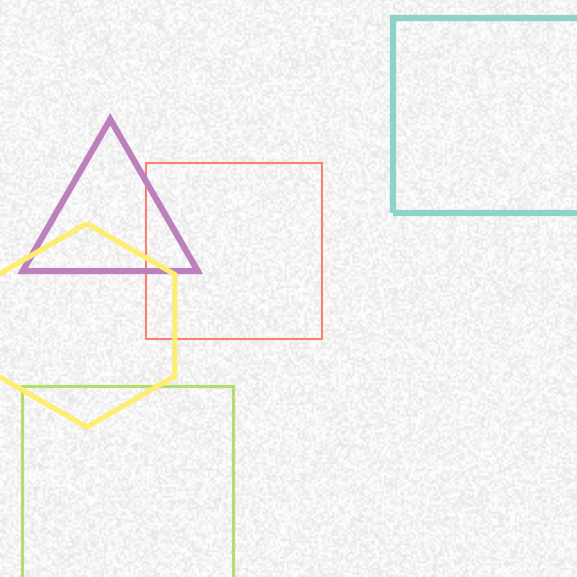[{"shape": "square", "thickness": 3, "radius": 0.84, "center": [0.85, 0.799]}, {"shape": "square", "thickness": 1, "radius": 0.76, "center": [0.405, 0.565]}, {"shape": "square", "thickness": 1.5, "radius": 0.92, "center": [0.22, 0.148]}, {"shape": "triangle", "thickness": 3, "radius": 0.88, "center": [0.191, 0.617]}, {"shape": "hexagon", "thickness": 2.5, "radius": 0.88, "center": [0.15, 0.436]}]